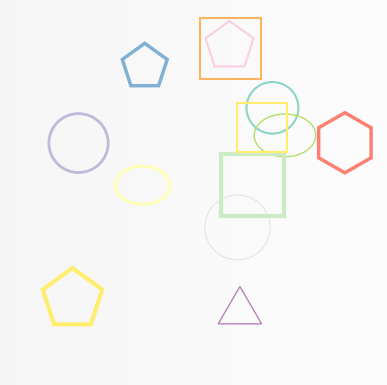[{"shape": "circle", "thickness": 1.5, "radius": 0.33, "center": [0.703, 0.72]}, {"shape": "oval", "thickness": 2, "radius": 0.35, "center": [0.368, 0.519]}, {"shape": "circle", "thickness": 2, "radius": 0.38, "center": [0.203, 0.628]}, {"shape": "hexagon", "thickness": 2.5, "radius": 0.39, "center": [0.89, 0.629]}, {"shape": "pentagon", "thickness": 2.5, "radius": 0.3, "center": [0.374, 0.827]}, {"shape": "square", "thickness": 1.5, "radius": 0.39, "center": [0.594, 0.874]}, {"shape": "oval", "thickness": 1, "radius": 0.4, "center": [0.735, 0.648]}, {"shape": "pentagon", "thickness": 1.5, "radius": 0.33, "center": [0.592, 0.88]}, {"shape": "circle", "thickness": 0.5, "radius": 0.42, "center": [0.613, 0.409]}, {"shape": "triangle", "thickness": 1, "radius": 0.32, "center": [0.619, 0.191]}, {"shape": "square", "thickness": 3, "radius": 0.4, "center": [0.651, 0.519]}, {"shape": "pentagon", "thickness": 3, "radius": 0.4, "center": [0.187, 0.223]}, {"shape": "square", "thickness": 1.5, "radius": 0.32, "center": [0.676, 0.669]}]